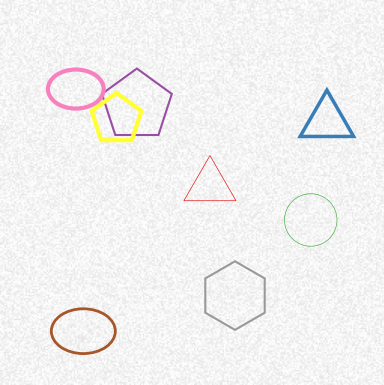[{"shape": "triangle", "thickness": 0.5, "radius": 0.39, "center": [0.545, 0.518]}, {"shape": "triangle", "thickness": 2.5, "radius": 0.4, "center": [0.849, 0.686]}, {"shape": "circle", "thickness": 0.5, "radius": 0.34, "center": [0.807, 0.429]}, {"shape": "pentagon", "thickness": 1.5, "radius": 0.48, "center": [0.356, 0.727]}, {"shape": "pentagon", "thickness": 3, "radius": 0.34, "center": [0.303, 0.691]}, {"shape": "oval", "thickness": 2, "radius": 0.42, "center": [0.216, 0.14]}, {"shape": "oval", "thickness": 3, "radius": 0.36, "center": [0.197, 0.769]}, {"shape": "hexagon", "thickness": 1.5, "radius": 0.45, "center": [0.61, 0.232]}]